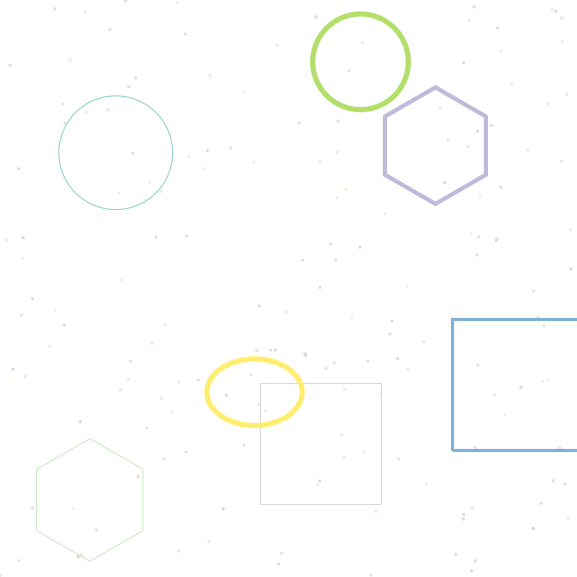[{"shape": "circle", "thickness": 0.5, "radius": 0.49, "center": [0.2, 0.735]}, {"shape": "hexagon", "thickness": 2, "radius": 0.5, "center": [0.754, 0.747]}, {"shape": "square", "thickness": 1.5, "radius": 0.56, "center": [0.895, 0.333]}, {"shape": "circle", "thickness": 2.5, "radius": 0.41, "center": [0.624, 0.892]}, {"shape": "square", "thickness": 0.5, "radius": 0.52, "center": [0.555, 0.232]}, {"shape": "hexagon", "thickness": 0.5, "radius": 0.53, "center": [0.155, 0.133]}, {"shape": "oval", "thickness": 2.5, "radius": 0.41, "center": [0.441, 0.32]}]